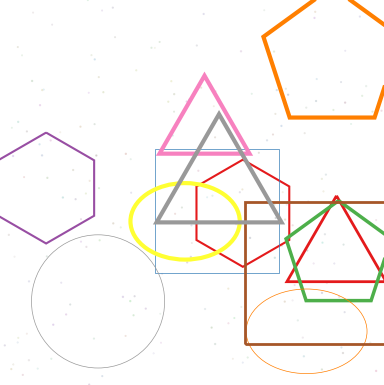[{"shape": "hexagon", "thickness": 1.5, "radius": 0.7, "center": [0.631, 0.446]}, {"shape": "triangle", "thickness": 2, "radius": 0.74, "center": [0.874, 0.343]}, {"shape": "square", "thickness": 0.5, "radius": 0.81, "center": [0.564, 0.452]}, {"shape": "pentagon", "thickness": 2.5, "radius": 0.72, "center": [0.879, 0.335]}, {"shape": "hexagon", "thickness": 1.5, "radius": 0.72, "center": [0.12, 0.512]}, {"shape": "oval", "thickness": 0.5, "radius": 0.78, "center": [0.796, 0.139]}, {"shape": "pentagon", "thickness": 3, "radius": 0.94, "center": [0.863, 0.846]}, {"shape": "oval", "thickness": 3, "radius": 0.71, "center": [0.481, 0.425]}, {"shape": "square", "thickness": 2, "radius": 0.92, "center": [0.821, 0.29]}, {"shape": "triangle", "thickness": 3, "radius": 0.67, "center": [0.531, 0.668]}, {"shape": "circle", "thickness": 0.5, "radius": 0.86, "center": [0.255, 0.217]}, {"shape": "triangle", "thickness": 3, "radius": 0.94, "center": [0.569, 0.516]}]